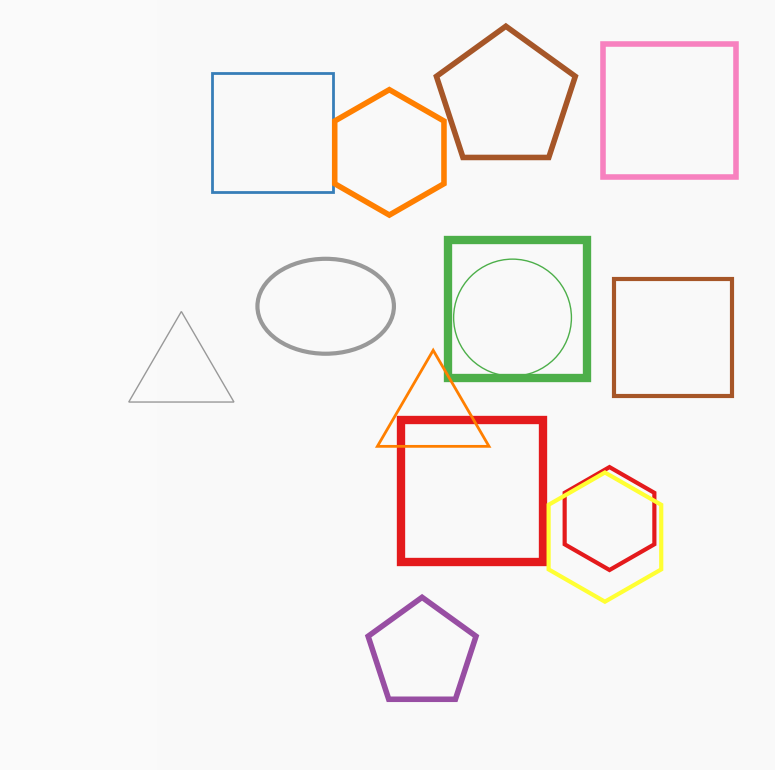[{"shape": "hexagon", "thickness": 1.5, "radius": 0.33, "center": [0.786, 0.327]}, {"shape": "square", "thickness": 3, "radius": 0.46, "center": [0.609, 0.362]}, {"shape": "square", "thickness": 1, "radius": 0.39, "center": [0.352, 0.828]}, {"shape": "square", "thickness": 3, "radius": 0.45, "center": [0.668, 0.598]}, {"shape": "circle", "thickness": 0.5, "radius": 0.38, "center": [0.661, 0.587]}, {"shape": "pentagon", "thickness": 2, "radius": 0.37, "center": [0.545, 0.151]}, {"shape": "triangle", "thickness": 1, "radius": 0.42, "center": [0.559, 0.462]}, {"shape": "hexagon", "thickness": 2, "radius": 0.41, "center": [0.502, 0.802]}, {"shape": "hexagon", "thickness": 1.5, "radius": 0.42, "center": [0.781, 0.302]}, {"shape": "square", "thickness": 1.5, "radius": 0.38, "center": [0.868, 0.562]}, {"shape": "pentagon", "thickness": 2, "radius": 0.47, "center": [0.653, 0.872]}, {"shape": "square", "thickness": 2, "radius": 0.43, "center": [0.864, 0.856]}, {"shape": "triangle", "thickness": 0.5, "radius": 0.39, "center": [0.234, 0.517]}, {"shape": "oval", "thickness": 1.5, "radius": 0.44, "center": [0.42, 0.602]}]